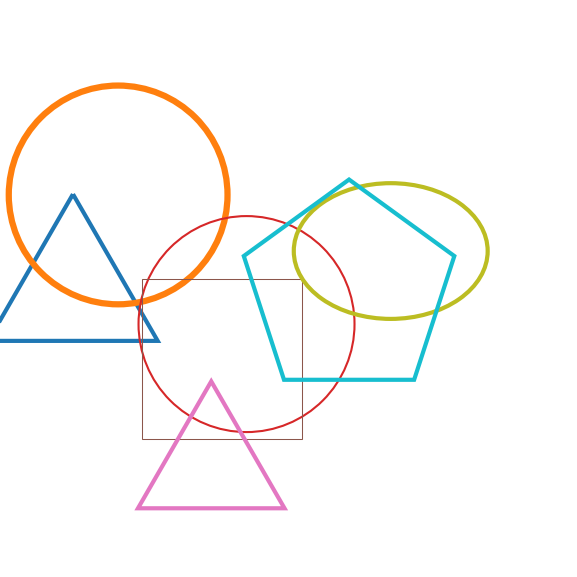[{"shape": "triangle", "thickness": 2, "radius": 0.85, "center": [0.126, 0.494]}, {"shape": "circle", "thickness": 3, "radius": 0.95, "center": [0.205, 0.662]}, {"shape": "circle", "thickness": 1, "radius": 0.94, "center": [0.427, 0.438]}, {"shape": "square", "thickness": 0.5, "radius": 0.69, "center": [0.385, 0.378]}, {"shape": "triangle", "thickness": 2, "radius": 0.73, "center": [0.366, 0.192]}, {"shape": "oval", "thickness": 2, "radius": 0.84, "center": [0.677, 0.564]}, {"shape": "pentagon", "thickness": 2, "radius": 0.96, "center": [0.604, 0.497]}]